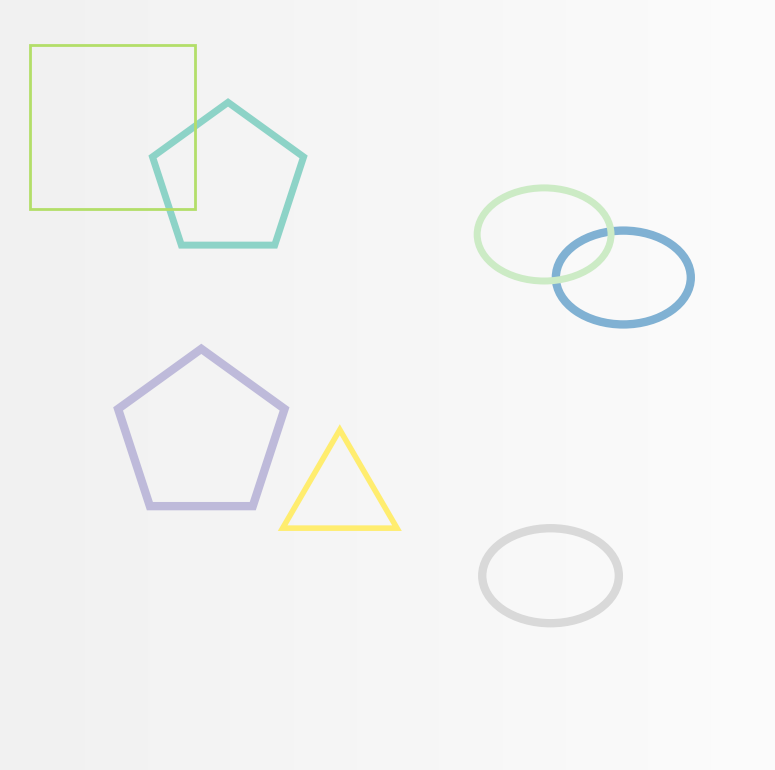[{"shape": "pentagon", "thickness": 2.5, "radius": 0.51, "center": [0.294, 0.765]}, {"shape": "pentagon", "thickness": 3, "radius": 0.56, "center": [0.26, 0.434]}, {"shape": "oval", "thickness": 3, "radius": 0.44, "center": [0.804, 0.64]}, {"shape": "square", "thickness": 1, "radius": 0.53, "center": [0.146, 0.835]}, {"shape": "oval", "thickness": 3, "radius": 0.44, "center": [0.71, 0.252]}, {"shape": "oval", "thickness": 2.5, "radius": 0.43, "center": [0.702, 0.696]}, {"shape": "triangle", "thickness": 2, "radius": 0.43, "center": [0.438, 0.357]}]